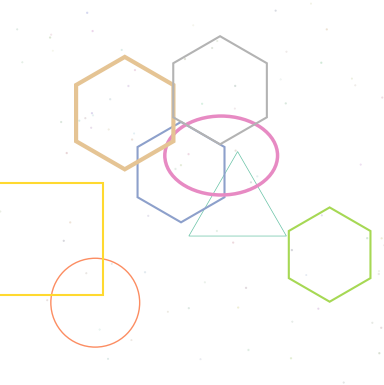[{"shape": "triangle", "thickness": 0.5, "radius": 0.73, "center": [0.617, 0.46]}, {"shape": "circle", "thickness": 1, "radius": 0.58, "center": [0.247, 0.214]}, {"shape": "hexagon", "thickness": 1.5, "radius": 0.65, "center": [0.47, 0.553]}, {"shape": "oval", "thickness": 2.5, "radius": 0.73, "center": [0.575, 0.596]}, {"shape": "hexagon", "thickness": 1.5, "radius": 0.61, "center": [0.856, 0.339]}, {"shape": "square", "thickness": 1.5, "radius": 0.72, "center": [0.122, 0.379]}, {"shape": "hexagon", "thickness": 3, "radius": 0.73, "center": [0.324, 0.706]}, {"shape": "hexagon", "thickness": 1.5, "radius": 0.7, "center": [0.572, 0.766]}]